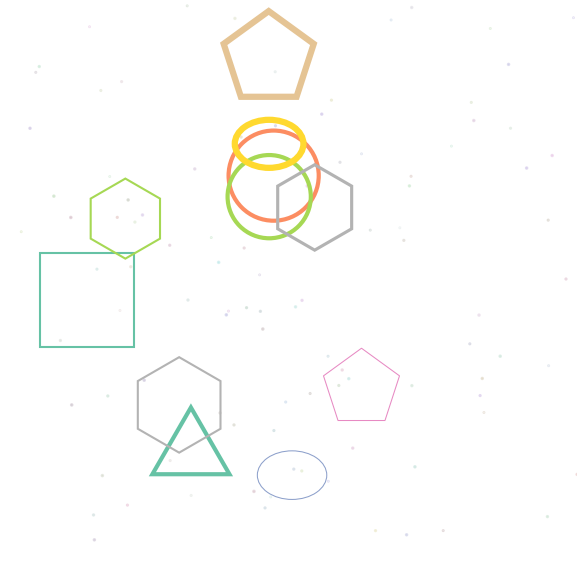[{"shape": "square", "thickness": 1, "radius": 0.41, "center": [0.15, 0.479]}, {"shape": "triangle", "thickness": 2, "radius": 0.39, "center": [0.331, 0.216]}, {"shape": "circle", "thickness": 2, "radius": 0.39, "center": [0.474, 0.695]}, {"shape": "oval", "thickness": 0.5, "radius": 0.3, "center": [0.506, 0.176]}, {"shape": "pentagon", "thickness": 0.5, "radius": 0.35, "center": [0.626, 0.327]}, {"shape": "hexagon", "thickness": 1, "radius": 0.35, "center": [0.217, 0.621]}, {"shape": "circle", "thickness": 2, "radius": 0.36, "center": [0.466, 0.659]}, {"shape": "oval", "thickness": 3, "radius": 0.3, "center": [0.466, 0.75]}, {"shape": "pentagon", "thickness": 3, "radius": 0.41, "center": [0.465, 0.898]}, {"shape": "hexagon", "thickness": 1, "radius": 0.41, "center": [0.31, 0.298]}, {"shape": "hexagon", "thickness": 1.5, "radius": 0.37, "center": [0.545, 0.64]}]